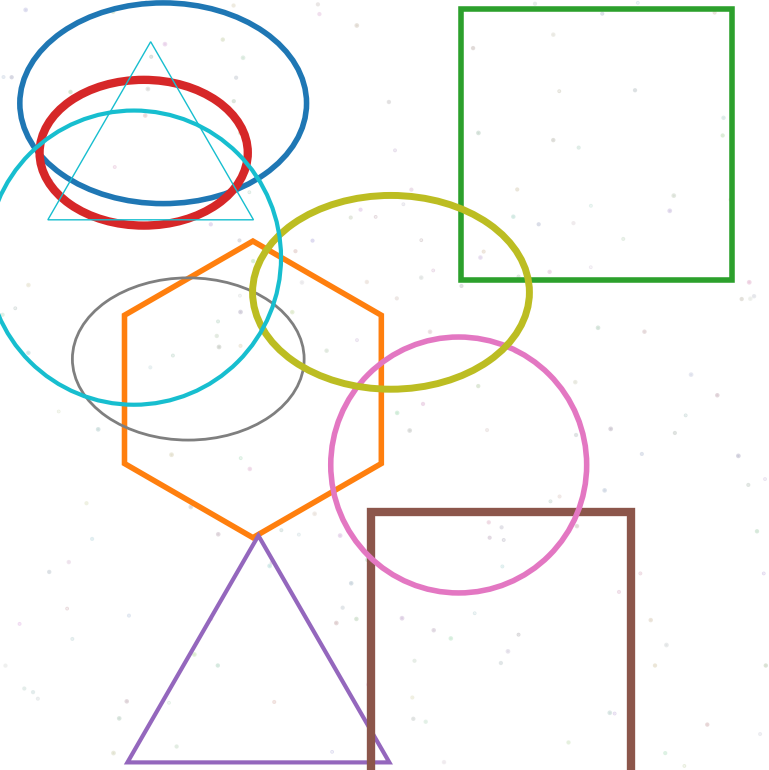[{"shape": "oval", "thickness": 2, "radius": 0.93, "center": [0.212, 0.866]}, {"shape": "hexagon", "thickness": 2, "radius": 0.96, "center": [0.328, 0.494]}, {"shape": "square", "thickness": 2, "radius": 0.88, "center": [0.775, 0.813]}, {"shape": "oval", "thickness": 3, "radius": 0.68, "center": [0.187, 0.802]}, {"shape": "triangle", "thickness": 1.5, "radius": 0.98, "center": [0.336, 0.108]}, {"shape": "square", "thickness": 3, "radius": 0.84, "center": [0.65, 0.166]}, {"shape": "circle", "thickness": 2, "radius": 0.83, "center": [0.596, 0.396]}, {"shape": "oval", "thickness": 1, "radius": 0.75, "center": [0.244, 0.534]}, {"shape": "oval", "thickness": 2.5, "radius": 0.9, "center": [0.508, 0.62]}, {"shape": "triangle", "thickness": 0.5, "radius": 0.77, "center": [0.196, 0.792]}, {"shape": "circle", "thickness": 1.5, "radius": 0.96, "center": [0.174, 0.665]}]